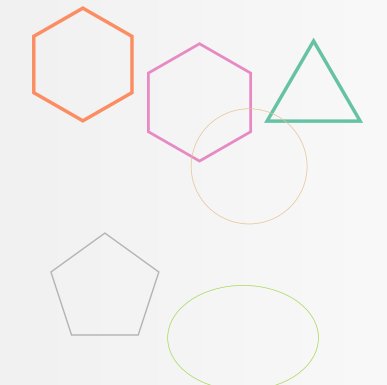[{"shape": "triangle", "thickness": 2.5, "radius": 0.69, "center": [0.809, 0.755]}, {"shape": "hexagon", "thickness": 2.5, "radius": 0.73, "center": [0.214, 0.833]}, {"shape": "hexagon", "thickness": 2, "radius": 0.76, "center": [0.515, 0.734]}, {"shape": "oval", "thickness": 0.5, "radius": 0.97, "center": [0.627, 0.122]}, {"shape": "circle", "thickness": 0.5, "radius": 0.75, "center": [0.643, 0.568]}, {"shape": "pentagon", "thickness": 1, "radius": 0.73, "center": [0.271, 0.248]}]